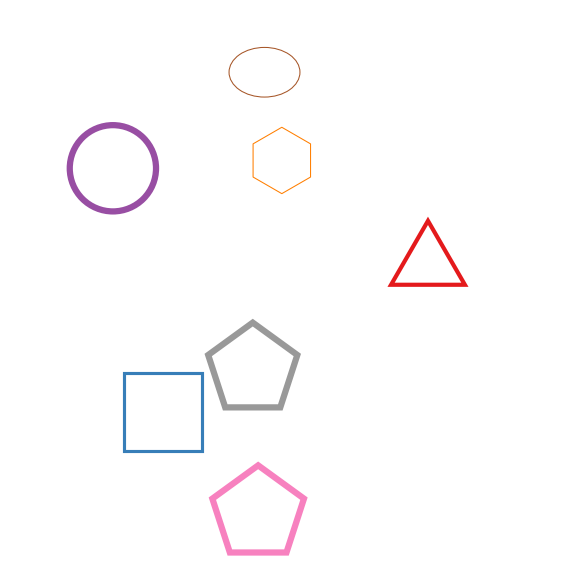[{"shape": "triangle", "thickness": 2, "radius": 0.37, "center": [0.741, 0.543]}, {"shape": "square", "thickness": 1.5, "radius": 0.34, "center": [0.283, 0.285]}, {"shape": "circle", "thickness": 3, "radius": 0.37, "center": [0.195, 0.708]}, {"shape": "hexagon", "thickness": 0.5, "radius": 0.29, "center": [0.488, 0.721]}, {"shape": "oval", "thickness": 0.5, "radius": 0.31, "center": [0.458, 0.874]}, {"shape": "pentagon", "thickness": 3, "radius": 0.42, "center": [0.447, 0.11]}, {"shape": "pentagon", "thickness": 3, "radius": 0.41, "center": [0.438, 0.359]}]